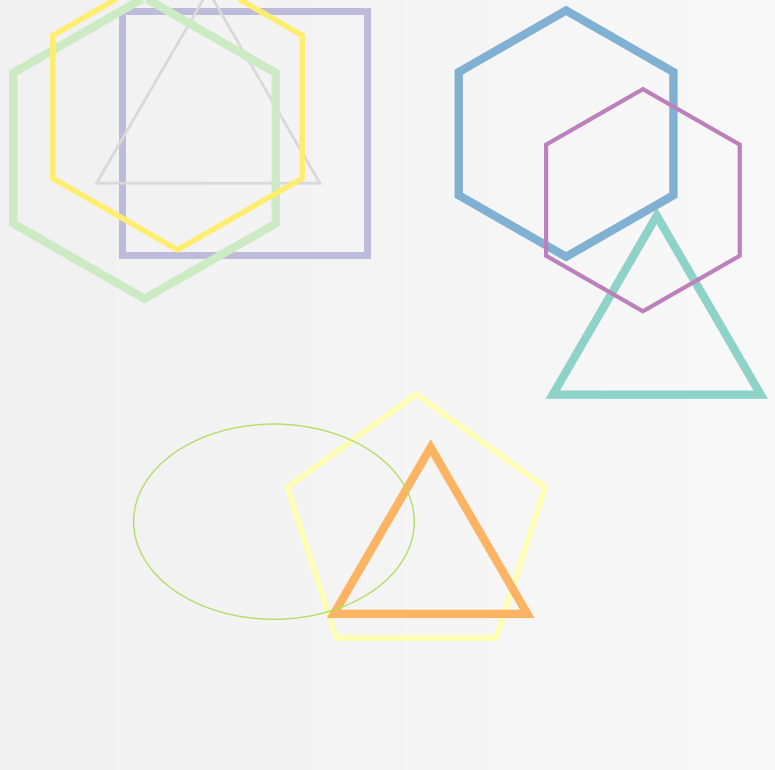[{"shape": "triangle", "thickness": 3, "radius": 0.77, "center": [0.847, 0.565]}, {"shape": "pentagon", "thickness": 2, "radius": 0.88, "center": [0.537, 0.313]}, {"shape": "square", "thickness": 2.5, "radius": 0.79, "center": [0.316, 0.827]}, {"shape": "hexagon", "thickness": 3, "radius": 0.8, "center": [0.73, 0.826]}, {"shape": "triangle", "thickness": 3, "radius": 0.72, "center": [0.556, 0.275]}, {"shape": "oval", "thickness": 0.5, "radius": 0.91, "center": [0.353, 0.323]}, {"shape": "triangle", "thickness": 1, "radius": 0.83, "center": [0.269, 0.845]}, {"shape": "hexagon", "thickness": 1.5, "radius": 0.72, "center": [0.83, 0.74]}, {"shape": "hexagon", "thickness": 3, "radius": 0.98, "center": [0.186, 0.808]}, {"shape": "hexagon", "thickness": 2, "radius": 0.93, "center": [0.229, 0.861]}]